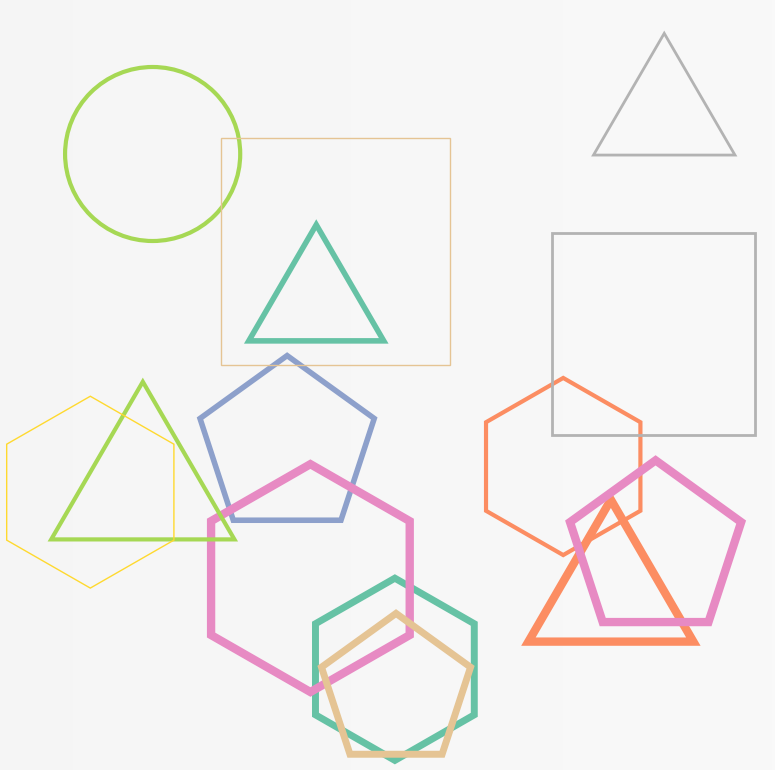[{"shape": "triangle", "thickness": 2, "radius": 0.5, "center": [0.408, 0.608]}, {"shape": "hexagon", "thickness": 2.5, "radius": 0.59, "center": [0.51, 0.131]}, {"shape": "triangle", "thickness": 3, "radius": 0.61, "center": [0.788, 0.228]}, {"shape": "hexagon", "thickness": 1.5, "radius": 0.58, "center": [0.727, 0.394]}, {"shape": "pentagon", "thickness": 2, "radius": 0.59, "center": [0.37, 0.42]}, {"shape": "pentagon", "thickness": 3, "radius": 0.58, "center": [0.846, 0.286]}, {"shape": "hexagon", "thickness": 3, "radius": 0.74, "center": [0.401, 0.249]}, {"shape": "circle", "thickness": 1.5, "radius": 0.56, "center": [0.197, 0.8]}, {"shape": "triangle", "thickness": 1.5, "radius": 0.68, "center": [0.184, 0.368]}, {"shape": "hexagon", "thickness": 0.5, "radius": 0.62, "center": [0.117, 0.361]}, {"shape": "square", "thickness": 0.5, "radius": 0.74, "center": [0.433, 0.674]}, {"shape": "pentagon", "thickness": 2.5, "radius": 0.51, "center": [0.511, 0.102]}, {"shape": "triangle", "thickness": 1, "radius": 0.53, "center": [0.857, 0.851]}, {"shape": "square", "thickness": 1, "radius": 0.65, "center": [0.844, 0.566]}]